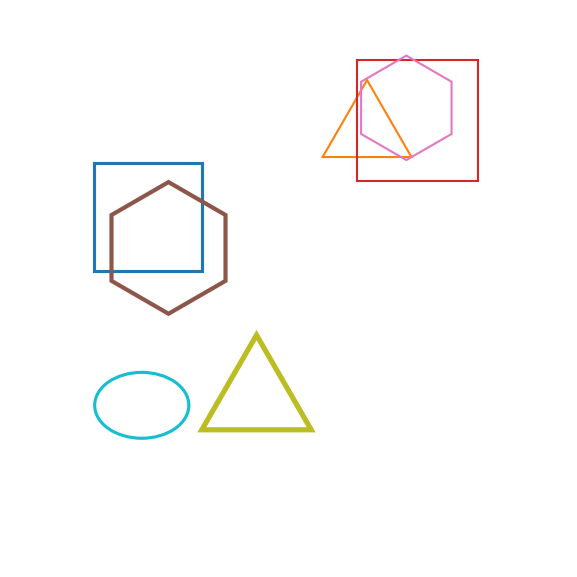[{"shape": "square", "thickness": 1.5, "radius": 0.47, "center": [0.256, 0.624]}, {"shape": "triangle", "thickness": 1, "radius": 0.44, "center": [0.636, 0.772]}, {"shape": "square", "thickness": 1, "radius": 0.52, "center": [0.723, 0.79]}, {"shape": "hexagon", "thickness": 2, "radius": 0.57, "center": [0.292, 0.57]}, {"shape": "hexagon", "thickness": 1, "radius": 0.45, "center": [0.704, 0.812]}, {"shape": "triangle", "thickness": 2.5, "radius": 0.55, "center": [0.444, 0.31]}, {"shape": "oval", "thickness": 1.5, "radius": 0.41, "center": [0.245, 0.297]}]